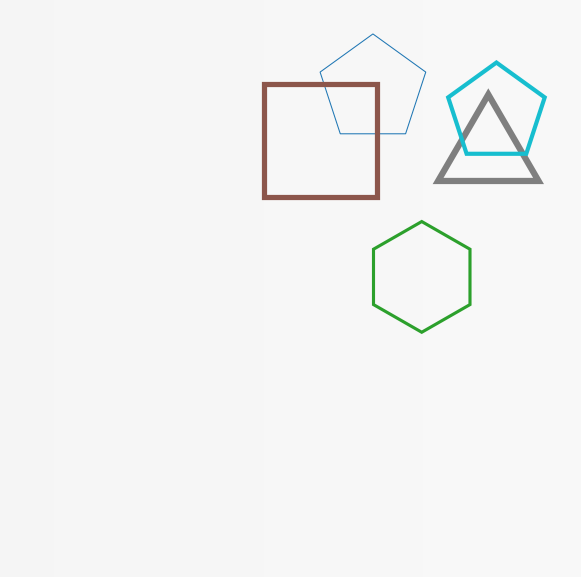[{"shape": "pentagon", "thickness": 0.5, "radius": 0.48, "center": [0.642, 0.845]}, {"shape": "hexagon", "thickness": 1.5, "radius": 0.48, "center": [0.726, 0.52]}, {"shape": "square", "thickness": 2.5, "radius": 0.49, "center": [0.552, 0.755]}, {"shape": "triangle", "thickness": 3, "radius": 0.5, "center": [0.84, 0.736]}, {"shape": "pentagon", "thickness": 2, "radius": 0.44, "center": [0.854, 0.803]}]